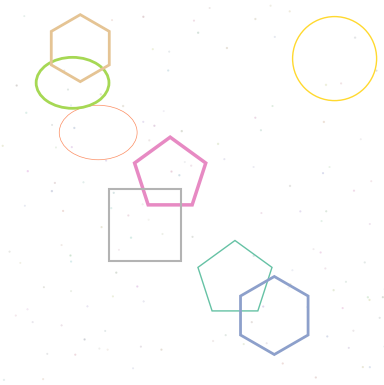[{"shape": "pentagon", "thickness": 1, "radius": 0.51, "center": [0.61, 0.274]}, {"shape": "oval", "thickness": 0.5, "radius": 0.51, "center": [0.255, 0.656]}, {"shape": "hexagon", "thickness": 2, "radius": 0.51, "center": [0.712, 0.181]}, {"shape": "pentagon", "thickness": 2.5, "radius": 0.49, "center": [0.442, 0.547]}, {"shape": "oval", "thickness": 2, "radius": 0.47, "center": [0.188, 0.785]}, {"shape": "circle", "thickness": 1, "radius": 0.55, "center": [0.869, 0.848]}, {"shape": "hexagon", "thickness": 2, "radius": 0.43, "center": [0.208, 0.875]}, {"shape": "square", "thickness": 1.5, "radius": 0.47, "center": [0.376, 0.416]}]